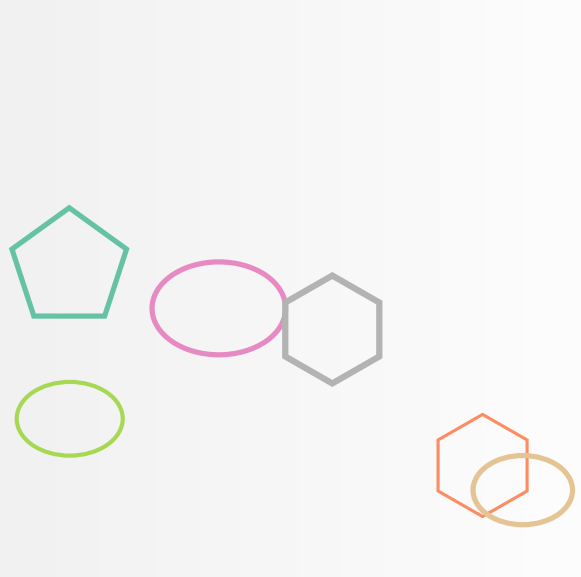[{"shape": "pentagon", "thickness": 2.5, "radius": 0.52, "center": [0.119, 0.536]}, {"shape": "hexagon", "thickness": 1.5, "radius": 0.44, "center": [0.83, 0.193]}, {"shape": "oval", "thickness": 2.5, "radius": 0.57, "center": [0.377, 0.465]}, {"shape": "oval", "thickness": 2, "radius": 0.46, "center": [0.12, 0.274]}, {"shape": "oval", "thickness": 2.5, "radius": 0.43, "center": [0.899, 0.15]}, {"shape": "hexagon", "thickness": 3, "radius": 0.47, "center": [0.572, 0.429]}]